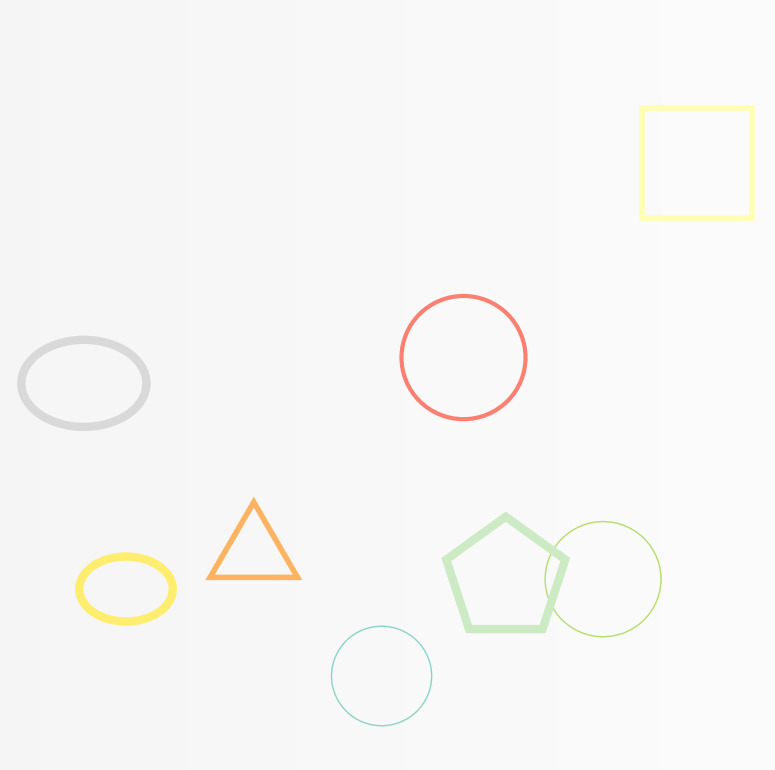[{"shape": "circle", "thickness": 0.5, "radius": 0.32, "center": [0.492, 0.122]}, {"shape": "square", "thickness": 2, "radius": 0.36, "center": [0.899, 0.788]}, {"shape": "circle", "thickness": 1.5, "radius": 0.4, "center": [0.598, 0.536]}, {"shape": "triangle", "thickness": 2, "radius": 0.33, "center": [0.327, 0.283]}, {"shape": "circle", "thickness": 0.5, "radius": 0.37, "center": [0.778, 0.248]}, {"shape": "oval", "thickness": 3, "radius": 0.4, "center": [0.108, 0.502]}, {"shape": "pentagon", "thickness": 3, "radius": 0.4, "center": [0.653, 0.248]}, {"shape": "oval", "thickness": 3, "radius": 0.3, "center": [0.163, 0.235]}]